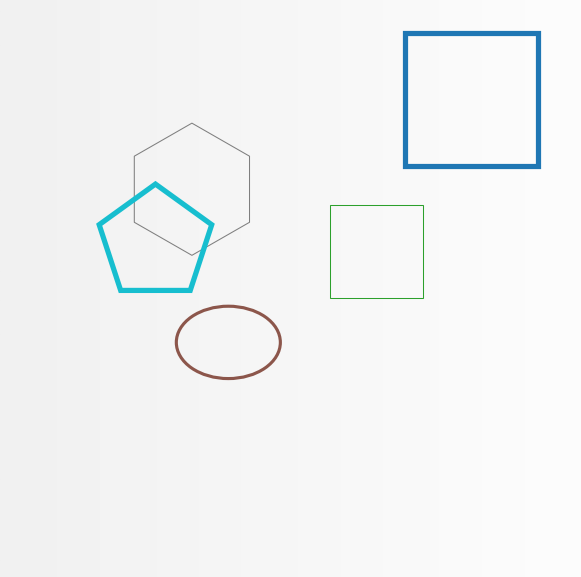[{"shape": "square", "thickness": 2.5, "radius": 0.57, "center": [0.811, 0.826]}, {"shape": "square", "thickness": 0.5, "radius": 0.4, "center": [0.648, 0.564]}, {"shape": "oval", "thickness": 1.5, "radius": 0.45, "center": [0.393, 0.406]}, {"shape": "hexagon", "thickness": 0.5, "radius": 0.57, "center": [0.33, 0.671]}, {"shape": "pentagon", "thickness": 2.5, "radius": 0.51, "center": [0.267, 0.579]}]